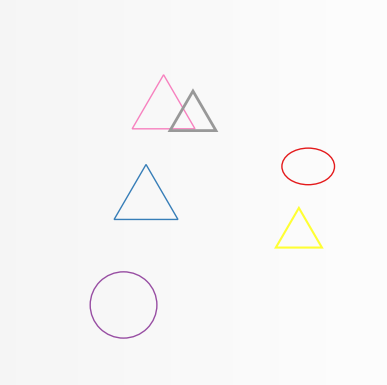[{"shape": "oval", "thickness": 1, "radius": 0.34, "center": [0.795, 0.568]}, {"shape": "triangle", "thickness": 1, "radius": 0.48, "center": [0.377, 0.478]}, {"shape": "circle", "thickness": 1, "radius": 0.43, "center": [0.319, 0.208]}, {"shape": "triangle", "thickness": 1.5, "radius": 0.34, "center": [0.771, 0.391]}, {"shape": "triangle", "thickness": 1, "radius": 0.47, "center": [0.422, 0.712]}, {"shape": "triangle", "thickness": 2, "radius": 0.34, "center": [0.498, 0.695]}]